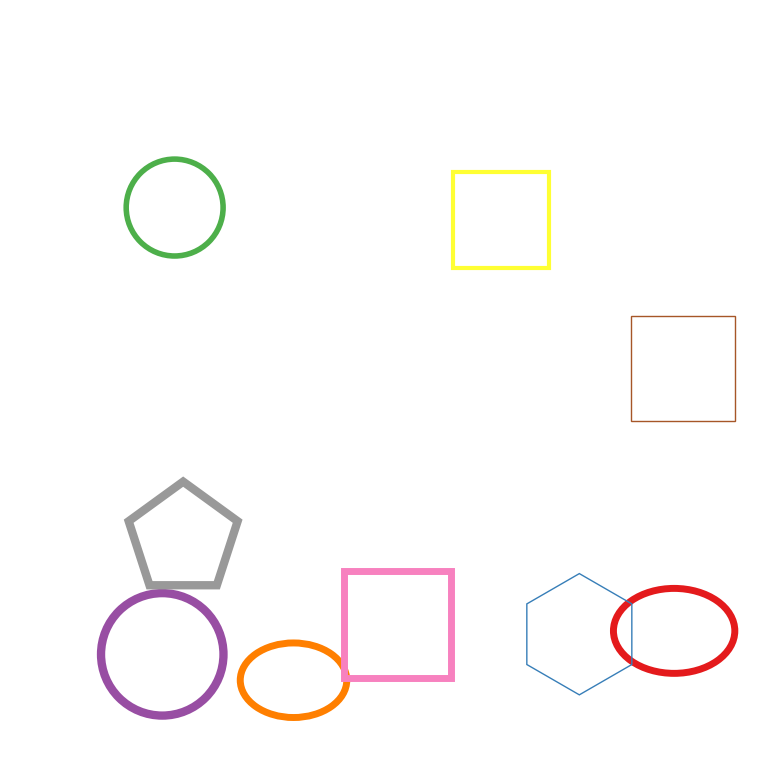[{"shape": "oval", "thickness": 2.5, "radius": 0.39, "center": [0.875, 0.181]}, {"shape": "hexagon", "thickness": 0.5, "radius": 0.39, "center": [0.752, 0.176]}, {"shape": "circle", "thickness": 2, "radius": 0.31, "center": [0.227, 0.73]}, {"shape": "circle", "thickness": 3, "radius": 0.4, "center": [0.211, 0.15]}, {"shape": "oval", "thickness": 2.5, "radius": 0.35, "center": [0.381, 0.117]}, {"shape": "square", "thickness": 1.5, "radius": 0.31, "center": [0.65, 0.715]}, {"shape": "square", "thickness": 0.5, "radius": 0.34, "center": [0.887, 0.521]}, {"shape": "square", "thickness": 2.5, "radius": 0.35, "center": [0.517, 0.189]}, {"shape": "pentagon", "thickness": 3, "radius": 0.37, "center": [0.238, 0.3]}]